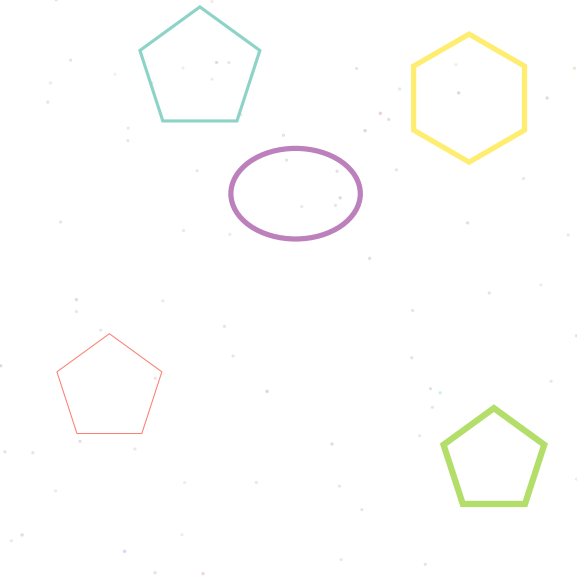[{"shape": "pentagon", "thickness": 1.5, "radius": 0.55, "center": [0.346, 0.878]}, {"shape": "pentagon", "thickness": 0.5, "radius": 0.48, "center": [0.189, 0.326]}, {"shape": "pentagon", "thickness": 3, "radius": 0.46, "center": [0.855, 0.201]}, {"shape": "oval", "thickness": 2.5, "radius": 0.56, "center": [0.512, 0.664]}, {"shape": "hexagon", "thickness": 2.5, "radius": 0.55, "center": [0.812, 0.829]}]